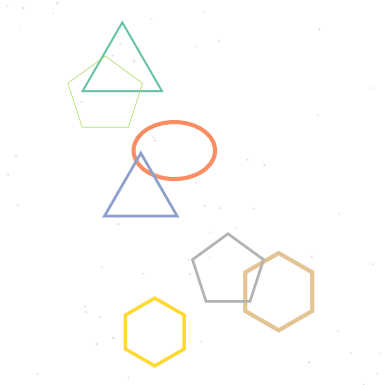[{"shape": "triangle", "thickness": 1.5, "radius": 0.6, "center": [0.318, 0.823]}, {"shape": "oval", "thickness": 3, "radius": 0.53, "center": [0.453, 0.609]}, {"shape": "triangle", "thickness": 2, "radius": 0.55, "center": [0.366, 0.493]}, {"shape": "pentagon", "thickness": 0.5, "radius": 0.51, "center": [0.273, 0.752]}, {"shape": "hexagon", "thickness": 2.5, "radius": 0.44, "center": [0.402, 0.138]}, {"shape": "hexagon", "thickness": 3, "radius": 0.5, "center": [0.724, 0.242]}, {"shape": "pentagon", "thickness": 2, "radius": 0.49, "center": [0.592, 0.296]}]